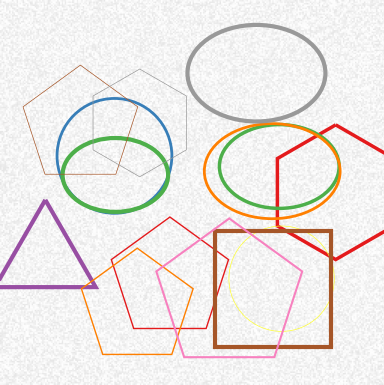[{"shape": "hexagon", "thickness": 2.5, "radius": 0.87, "center": [0.872, 0.501]}, {"shape": "pentagon", "thickness": 1, "radius": 0.8, "center": [0.441, 0.276]}, {"shape": "circle", "thickness": 2, "radius": 0.75, "center": [0.297, 0.595]}, {"shape": "oval", "thickness": 3, "radius": 0.69, "center": [0.3, 0.546]}, {"shape": "oval", "thickness": 2.5, "radius": 0.78, "center": [0.725, 0.568]}, {"shape": "triangle", "thickness": 3, "radius": 0.76, "center": [0.118, 0.33]}, {"shape": "oval", "thickness": 2, "radius": 0.88, "center": [0.707, 0.555]}, {"shape": "pentagon", "thickness": 1, "radius": 0.76, "center": [0.357, 0.203]}, {"shape": "circle", "thickness": 0.5, "radius": 0.68, "center": [0.731, 0.276]}, {"shape": "pentagon", "thickness": 0.5, "radius": 0.78, "center": [0.209, 0.674]}, {"shape": "square", "thickness": 3, "radius": 0.75, "center": [0.708, 0.249]}, {"shape": "pentagon", "thickness": 1.5, "radius": 1.0, "center": [0.595, 0.233]}, {"shape": "hexagon", "thickness": 0.5, "radius": 0.7, "center": [0.363, 0.681]}, {"shape": "oval", "thickness": 3, "radius": 0.9, "center": [0.666, 0.81]}]